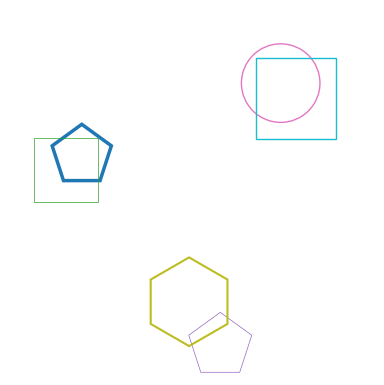[{"shape": "pentagon", "thickness": 2.5, "radius": 0.4, "center": [0.212, 0.596]}, {"shape": "square", "thickness": 0.5, "radius": 0.42, "center": [0.172, 0.559]}, {"shape": "pentagon", "thickness": 0.5, "radius": 0.43, "center": [0.572, 0.103]}, {"shape": "circle", "thickness": 1, "radius": 0.51, "center": [0.729, 0.784]}, {"shape": "hexagon", "thickness": 1.5, "radius": 0.58, "center": [0.491, 0.216]}, {"shape": "square", "thickness": 1, "radius": 0.53, "center": [0.769, 0.743]}]